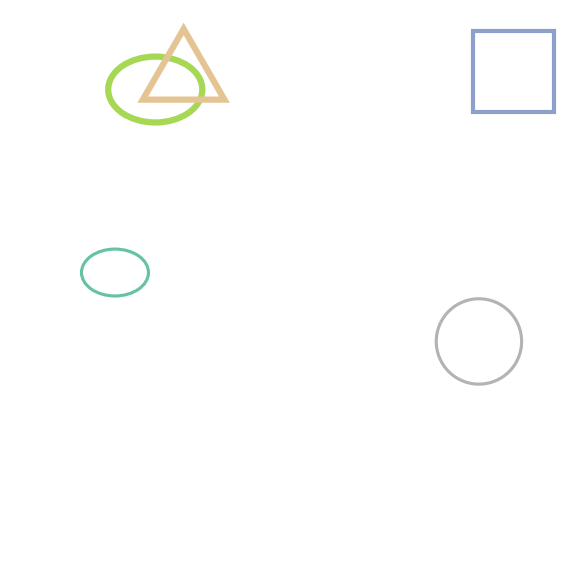[{"shape": "oval", "thickness": 1.5, "radius": 0.29, "center": [0.199, 0.527]}, {"shape": "square", "thickness": 2, "radius": 0.35, "center": [0.89, 0.876]}, {"shape": "oval", "thickness": 3, "radius": 0.41, "center": [0.269, 0.844]}, {"shape": "triangle", "thickness": 3, "radius": 0.41, "center": [0.318, 0.867]}, {"shape": "circle", "thickness": 1.5, "radius": 0.37, "center": [0.829, 0.408]}]